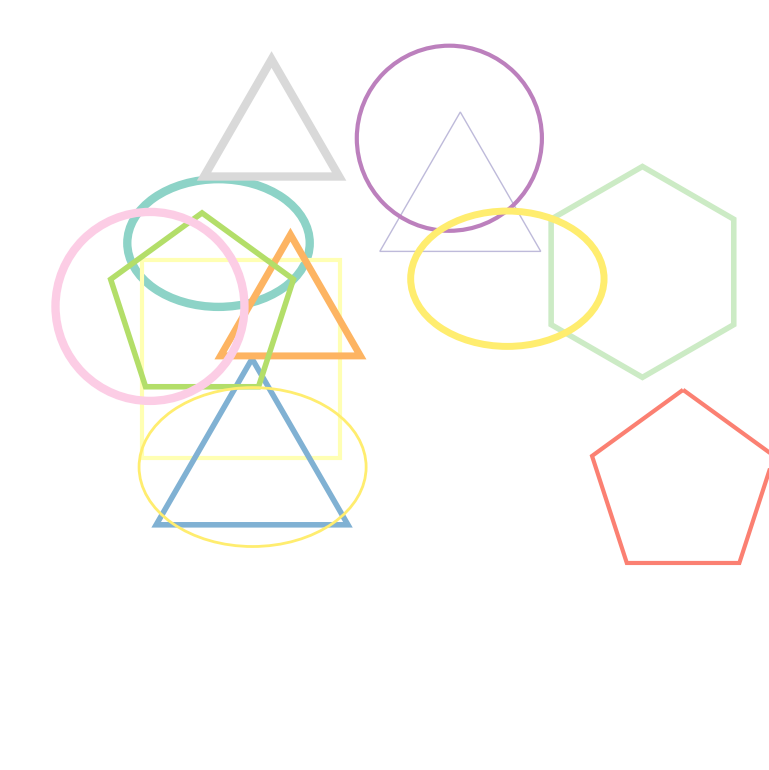[{"shape": "oval", "thickness": 3, "radius": 0.59, "center": [0.284, 0.684]}, {"shape": "square", "thickness": 1.5, "radius": 0.64, "center": [0.313, 0.533]}, {"shape": "triangle", "thickness": 0.5, "radius": 0.6, "center": [0.598, 0.734]}, {"shape": "pentagon", "thickness": 1.5, "radius": 0.62, "center": [0.887, 0.369]}, {"shape": "triangle", "thickness": 2, "radius": 0.72, "center": [0.327, 0.39]}, {"shape": "triangle", "thickness": 2.5, "radius": 0.52, "center": [0.377, 0.59]}, {"shape": "pentagon", "thickness": 2, "radius": 0.62, "center": [0.262, 0.599]}, {"shape": "circle", "thickness": 3, "radius": 0.61, "center": [0.195, 0.602]}, {"shape": "triangle", "thickness": 3, "radius": 0.51, "center": [0.353, 0.821]}, {"shape": "circle", "thickness": 1.5, "radius": 0.6, "center": [0.584, 0.82]}, {"shape": "hexagon", "thickness": 2, "radius": 0.68, "center": [0.834, 0.647]}, {"shape": "oval", "thickness": 2.5, "radius": 0.63, "center": [0.659, 0.638]}, {"shape": "oval", "thickness": 1, "radius": 0.74, "center": [0.328, 0.393]}]